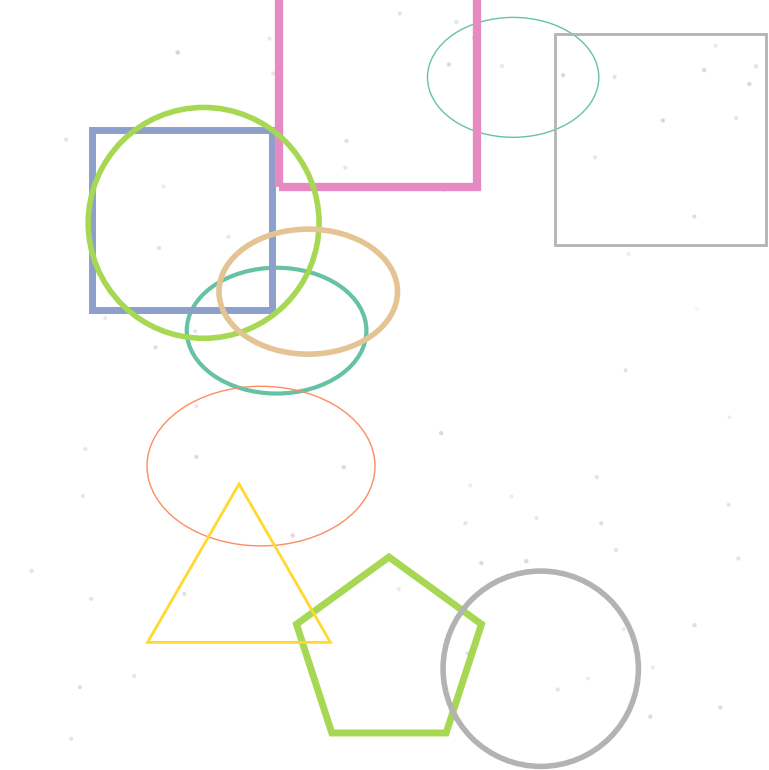[{"shape": "oval", "thickness": 0.5, "radius": 0.56, "center": [0.666, 0.9]}, {"shape": "oval", "thickness": 1.5, "radius": 0.58, "center": [0.359, 0.571]}, {"shape": "oval", "thickness": 0.5, "radius": 0.74, "center": [0.339, 0.395]}, {"shape": "square", "thickness": 2.5, "radius": 0.59, "center": [0.237, 0.714]}, {"shape": "square", "thickness": 3, "radius": 0.64, "center": [0.491, 0.886]}, {"shape": "circle", "thickness": 2, "radius": 0.75, "center": [0.264, 0.711]}, {"shape": "pentagon", "thickness": 2.5, "radius": 0.63, "center": [0.505, 0.15]}, {"shape": "triangle", "thickness": 1, "radius": 0.69, "center": [0.31, 0.234]}, {"shape": "oval", "thickness": 2, "radius": 0.58, "center": [0.4, 0.621]}, {"shape": "circle", "thickness": 2, "radius": 0.63, "center": [0.702, 0.132]}, {"shape": "square", "thickness": 1, "radius": 0.69, "center": [0.858, 0.819]}]